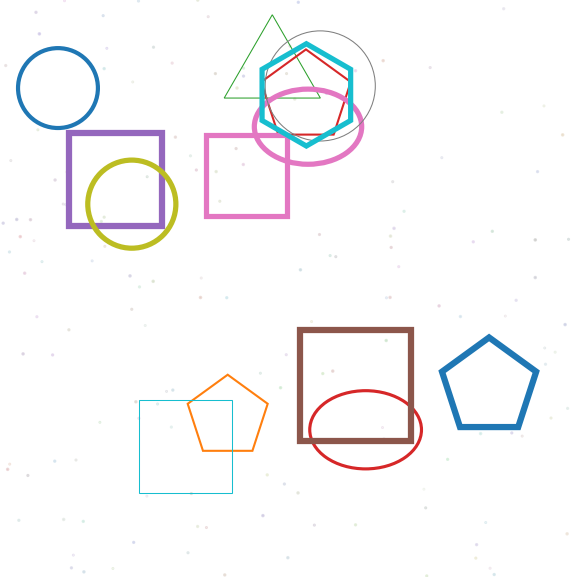[{"shape": "circle", "thickness": 2, "radius": 0.35, "center": [0.1, 0.847]}, {"shape": "pentagon", "thickness": 3, "radius": 0.43, "center": [0.847, 0.329]}, {"shape": "pentagon", "thickness": 1, "radius": 0.36, "center": [0.394, 0.277]}, {"shape": "triangle", "thickness": 0.5, "radius": 0.48, "center": [0.471, 0.877]}, {"shape": "oval", "thickness": 1.5, "radius": 0.48, "center": [0.633, 0.255]}, {"shape": "pentagon", "thickness": 1, "radius": 0.41, "center": [0.53, 0.832]}, {"shape": "square", "thickness": 3, "radius": 0.4, "center": [0.2, 0.688]}, {"shape": "square", "thickness": 3, "radius": 0.48, "center": [0.615, 0.332]}, {"shape": "oval", "thickness": 2.5, "radius": 0.46, "center": [0.533, 0.78]}, {"shape": "square", "thickness": 2.5, "radius": 0.35, "center": [0.426, 0.696]}, {"shape": "circle", "thickness": 0.5, "radius": 0.48, "center": [0.555, 0.85]}, {"shape": "circle", "thickness": 2.5, "radius": 0.38, "center": [0.228, 0.646]}, {"shape": "square", "thickness": 0.5, "radius": 0.4, "center": [0.321, 0.227]}, {"shape": "hexagon", "thickness": 2.5, "radius": 0.44, "center": [0.53, 0.835]}]